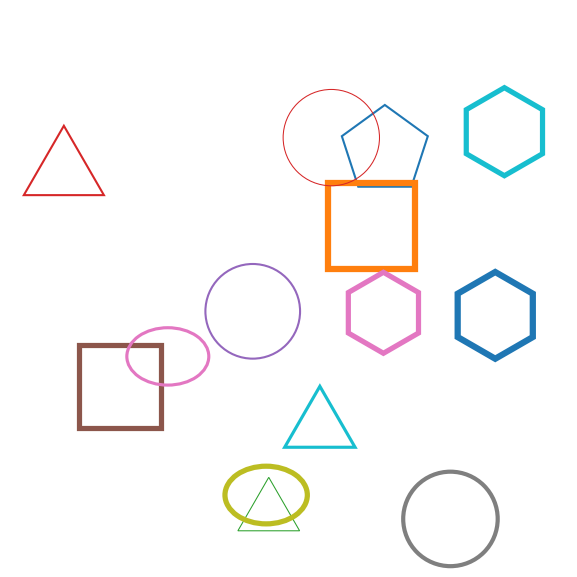[{"shape": "pentagon", "thickness": 1, "radius": 0.39, "center": [0.666, 0.739]}, {"shape": "hexagon", "thickness": 3, "radius": 0.38, "center": [0.858, 0.453]}, {"shape": "square", "thickness": 3, "radius": 0.38, "center": [0.643, 0.608]}, {"shape": "triangle", "thickness": 0.5, "radius": 0.31, "center": [0.465, 0.111]}, {"shape": "circle", "thickness": 0.5, "radius": 0.42, "center": [0.574, 0.761]}, {"shape": "triangle", "thickness": 1, "radius": 0.4, "center": [0.111, 0.701]}, {"shape": "circle", "thickness": 1, "radius": 0.41, "center": [0.438, 0.46]}, {"shape": "square", "thickness": 2.5, "radius": 0.36, "center": [0.208, 0.33]}, {"shape": "hexagon", "thickness": 2.5, "radius": 0.35, "center": [0.664, 0.458]}, {"shape": "oval", "thickness": 1.5, "radius": 0.35, "center": [0.291, 0.382]}, {"shape": "circle", "thickness": 2, "radius": 0.41, "center": [0.78, 0.101]}, {"shape": "oval", "thickness": 2.5, "radius": 0.36, "center": [0.461, 0.142]}, {"shape": "triangle", "thickness": 1.5, "radius": 0.35, "center": [0.554, 0.26]}, {"shape": "hexagon", "thickness": 2.5, "radius": 0.38, "center": [0.873, 0.771]}]